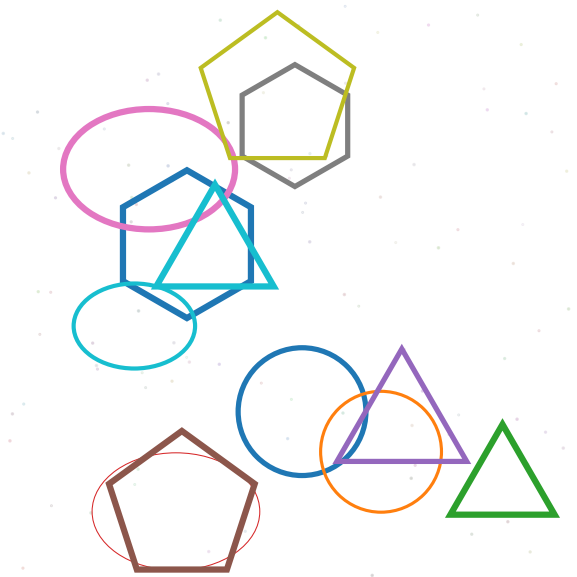[{"shape": "hexagon", "thickness": 3, "radius": 0.64, "center": [0.324, 0.576]}, {"shape": "circle", "thickness": 2.5, "radius": 0.55, "center": [0.523, 0.286]}, {"shape": "circle", "thickness": 1.5, "radius": 0.52, "center": [0.66, 0.217]}, {"shape": "triangle", "thickness": 3, "radius": 0.52, "center": [0.87, 0.16]}, {"shape": "oval", "thickness": 0.5, "radius": 0.73, "center": [0.305, 0.113]}, {"shape": "triangle", "thickness": 2.5, "radius": 0.65, "center": [0.696, 0.265]}, {"shape": "pentagon", "thickness": 3, "radius": 0.66, "center": [0.315, 0.12]}, {"shape": "oval", "thickness": 3, "radius": 0.74, "center": [0.258, 0.706]}, {"shape": "hexagon", "thickness": 2.5, "radius": 0.53, "center": [0.511, 0.782]}, {"shape": "pentagon", "thickness": 2, "radius": 0.7, "center": [0.48, 0.838]}, {"shape": "oval", "thickness": 2, "radius": 0.53, "center": [0.233, 0.435]}, {"shape": "triangle", "thickness": 3, "radius": 0.59, "center": [0.372, 0.562]}]